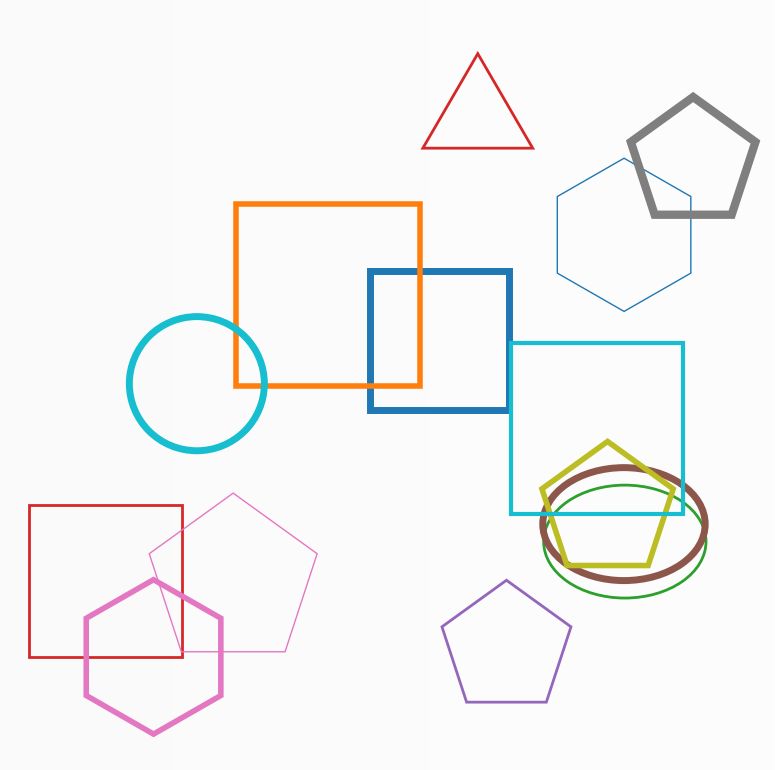[{"shape": "square", "thickness": 2.5, "radius": 0.45, "center": [0.567, 0.558]}, {"shape": "hexagon", "thickness": 0.5, "radius": 0.5, "center": [0.805, 0.695]}, {"shape": "square", "thickness": 2, "radius": 0.59, "center": [0.423, 0.617]}, {"shape": "oval", "thickness": 1, "radius": 0.52, "center": [0.806, 0.297]}, {"shape": "triangle", "thickness": 1, "radius": 0.41, "center": [0.616, 0.848]}, {"shape": "square", "thickness": 1, "radius": 0.49, "center": [0.136, 0.245]}, {"shape": "pentagon", "thickness": 1, "radius": 0.44, "center": [0.654, 0.159]}, {"shape": "oval", "thickness": 2.5, "radius": 0.52, "center": [0.805, 0.319]}, {"shape": "hexagon", "thickness": 2, "radius": 0.5, "center": [0.198, 0.147]}, {"shape": "pentagon", "thickness": 0.5, "radius": 0.57, "center": [0.301, 0.246]}, {"shape": "pentagon", "thickness": 3, "radius": 0.42, "center": [0.894, 0.79]}, {"shape": "pentagon", "thickness": 2, "radius": 0.45, "center": [0.784, 0.338]}, {"shape": "square", "thickness": 1.5, "radius": 0.56, "center": [0.771, 0.444]}, {"shape": "circle", "thickness": 2.5, "radius": 0.44, "center": [0.254, 0.502]}]